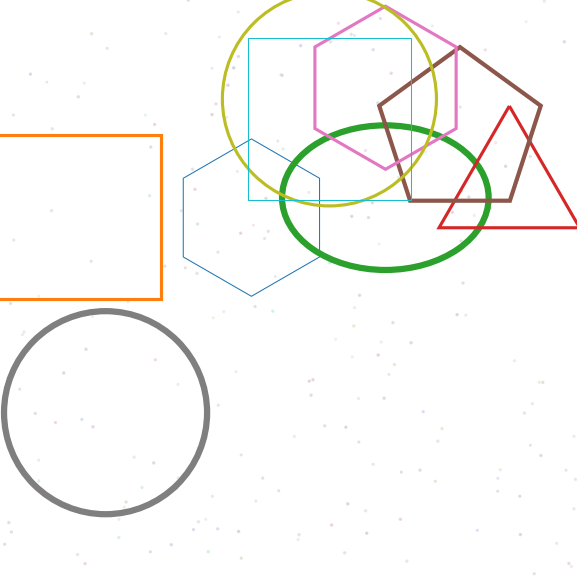[{"shape": "hexagon", "thickness": 0.5, "radius": 0.68, "center": [0.435, 0.622]}, {"shape": "square", "thickness": 1.5, "radius": 0.71, "center": [0.137, 0.624]}, {"shape": "oval", "thickness": 3, "radius": 0.89, "center": [0.667, 0.657]}, {"shape": "triangle", "thickness": 1.5, "radius": 0.7, "center": [0.882, 0.675]}, {"shape": "pentagon", "thickness": 2, "radius": 0.74, "center": [0.797, 0.771]}, {"shape": "hexagon", "thickness": 1.5, "radius": 0.71, "center": [0.668, 0.847]}, {"shape": "circle", "thickness": 3, "radius": 0.88, "center": [0.183, 0.285]}, {"shape": "circle", "thickness": 1.5, "radius": 0.93, "center": [0.57, 0.828]}, {"shape": "square", "thickness": 0.5, "radius": 0.7, "center": [0.571, 0.793]}]